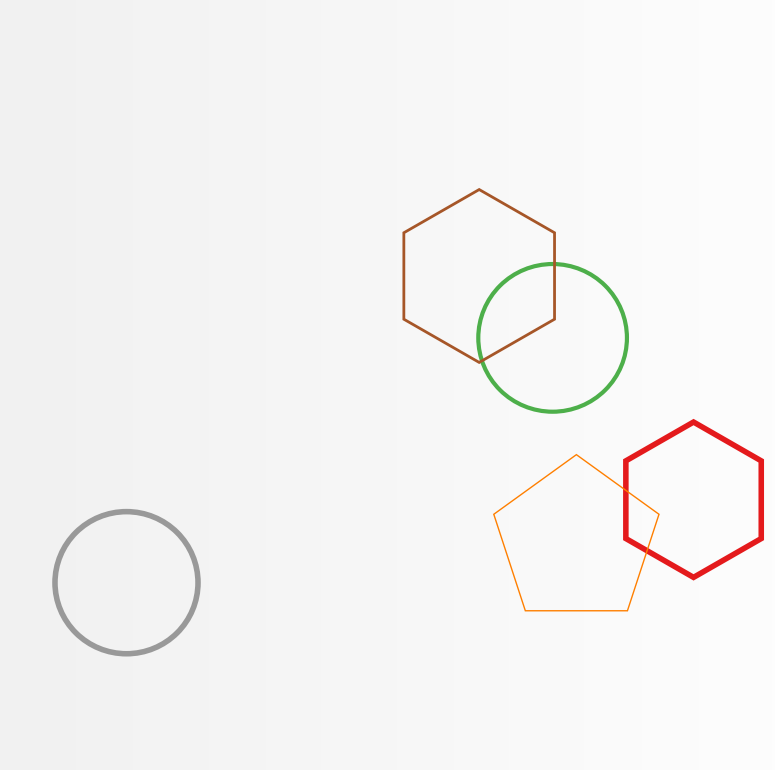[{"shape": "hexagon", "thickness": 2, "radius": 0.5, "center": [0.895, 0.351]}, {"shape": "circle", "thickness": 1.5, "radius": 0.48, "center": [0.713, 0.561]}, {"shape": "pentagon", "thickness": 0.5, "radius": 0.56, "center": [0.744, 0.297]}, {"shape": "hexagon", "thickness": 1, "radius": 0.56, "center": [0.618, 0.642]}, {"shape": "circle", "thickness": 2, "radius": 0.46, "center": [0.163, 0.243]}]